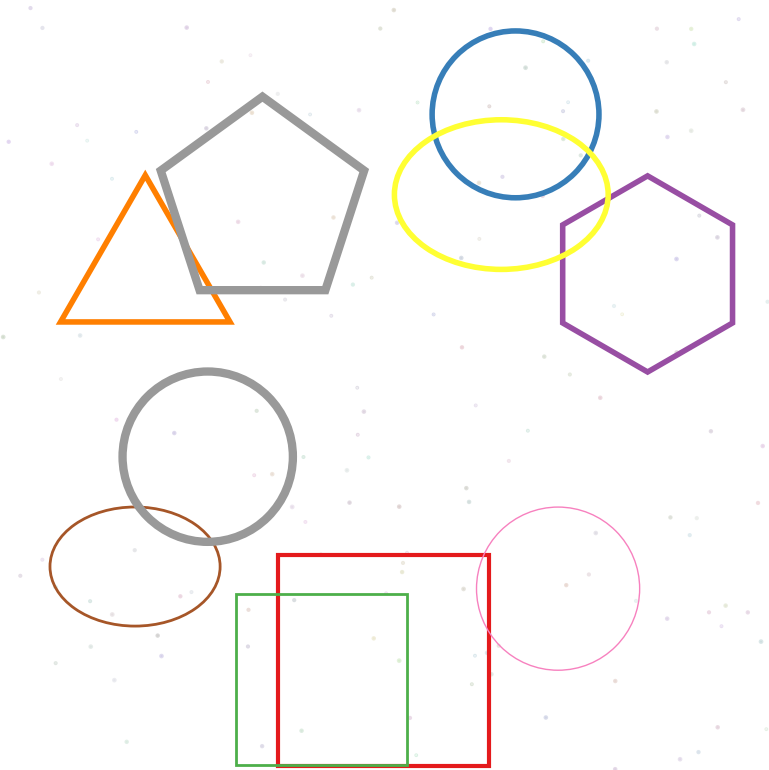[{"shape": "square", "thickness": 1.5, "radius": 0.69, "center": [0.498, 0.142]}, {"shape": "circle", "thickness": 2, "radius": 0.54, "center": [0.67, 0.851]}, {"shape": "square", "thickness": 1, "radius": 0.56, "center": [0.418, 0.118]}, {"shape": "hexagon", "thickness": 2, "radius": 0.64, "center": [0.841, 0.644]}, {"shape": "triangle", "thickness": 2, "radius": 0.64, "center": [0.189, 0.645]}, {"shape": "oval", "thickness": 2, "radius": 0.69, "center": [0.651, 0.747]}, {"shape": "oval", "thickness": 1, "radius": 0.55, "center": [0.175, 0.264]}, {"shape": "circle", "thickness": 0.5, "radius": 0.53, "center": [0.725, 0.236]}, {"shape": "circle", "thickness": 3, "radius": 0.55, "center": [0.27, 0.407]}, {"shape": "pentagon", "thickness": 3, "radius": 0.69, "center": [0.341, 0.736]}]